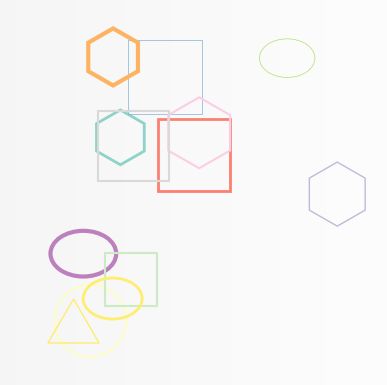[{"shape": "hexagon", "thickness": 2, "radius": 0.36, "center": [0.311, 0.643]}, {"shape": "circle", "thickness": 1, "radius": 0.47, "center": [0.233, 0.167]}, {"shape": "hexagon", "thickness": 1, "radius": 0.42, "center": [0.87, 0.496]}, {"shape": "square", "thickness": 2, "radius": 0.46, "center": [0.501, 0.597]}, {"shape": "square", "thickness": 0.5, "radius": 0.48, "center": [0.426, 0.8]}, {"shape": "hexagon", "thickness": 3, "radius": 0.37, "center": [0.292, 0.852]}, {"shape": "oval", "thickness": 0.5, "radius": 0.36, "center": [0.741, 0.849]}, {"shape": "hexagon", "thickness": 1.5, "radius": 0.46, "center": [0.514, 0.655]}, {"shape": "square", "thickness": 1.5, "radius": 0.46, "center": [0.344, 0.62]}, {"shape": "oval", "thickness": 3, "radius": 0.42, "center": [0.215, 0.341]}, {"shape": "square", "thickness": 1.5, "radius": 0.34, "center": [0.338, 0.274]}, {"shape": "triangle", "thickness": 1, "radius": 0.38, "center": [0.19, 0.147]}, {"shape": "oval", "thickness": 2, "radius": 0.38, "center": [0.291, 0.225]}]